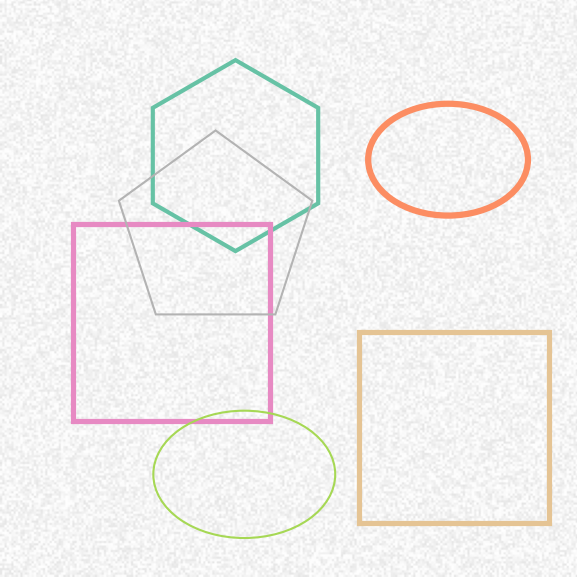[{"shape": "hexagon", "thickness": 2, "radius": 0.83, "center": [0.408, 0.73]}, {"shape": "oval", "thickness": 3, "radius": 0.69, "center": [0.776, 0.723]}, {"shape": "square", "thickness": 2.5, "radius": 0.85, "center": [0.297, 0.44]}, {"shape": "oval", "thickness": 1, "radius": 0.79, "center": [0.423, 0.178]}, {"shape": "square", "thickness": 2.5, "radius": 0.82, "center": [0.785, 0.259]}, {"shape": "pentagon", "thickness": 1, "radius": 0.88, "center": [0.373, 0.597]}]